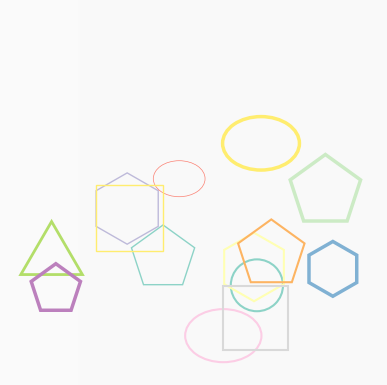[{"shape": "pentagon", "thickness": 1, "radius": 0.43, "center": [0.421, 0.33]}, {"shape": "circle", "thickness": 1.5, "radius": 0.34, "center": [0.663, 0.259]}, {"shape": "hexagon", "thickness": 1.5, "radius": 0.44, "center": [0.656, 0.306]}, {"shape": "hexagon", "thickness": 1, "radius": 0.46, "center": [0.328, 0.458]}, {"shape": "oval", "thickness": 0.5, "radius": 0.33, "center": [0.462, 0.536]}, {"shape": "hexagon", "thickness": 2.5, "radius": 0.36, "center": [0.859, 0.302]}, {"shape": "pentagon", "thickness": 1.5, "radius": 0.45, "center": [0.7, 0.34]}, {"shape": "triangle", "thickness": 2, "radius": 0.46, "center": [0.133, 0.333]}, {"shape": "oval", "thickness": 1.5, "radius": 0.49, "center": [0.576, 0.128]}, {"shape": "square", "thickness": 1.5, "radius": 0.42, "center": [0.659, 0.174]}, {"shape": "pentagon", "thickness": 2.5, "radius": 0.33, "center": [0.144, 0.248]}, {"shape": "pentagon", "thickness": 2.5, "radius": 0.48, "center": [0.84, 0.503]}, {"shape": "oval", "thickness": 2.5, "radius": 0.5, "center": [0.674, 0.628]}, {"shape": "square", "thickness": 1, "radius": 0.43, "center": [0.334, 0.433]}]